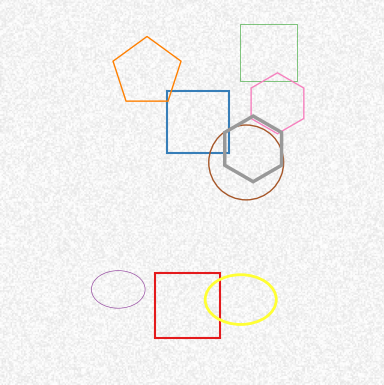[{"shape": "square", "thickness": 1.5, "radius": 0.42, "center": [0.488, 0.206]}, {"shape": "square", "thickness": 1.5, "radius": 0.4, "center": [0.513, 0.682]}, {"shape": "square", "thickness": 0.5, "radius": 0.37, "center": [0.697, 0.863]}, {"shape": "oval", "thickness": 0.5, "radius": 0.35, "center": [0.307, 0.248]}, {"shape": "pentagon", "thickness": 1, "radius": 0.46, "center": [0.382, 0.812]}, {"shape": "oval", "thickness": 2, "radius": 0.46, "center": [0.625, 0.222]}, {"shape": "circle", "thickness": 1, "radius": 0.49, "center": [0.639, 0.578]}, {"shape": "hexagon", "thickness": 1, "radius": 0.4, "center": [0.721, 0.732]}, {"shape": "hexagon", "thickness": 2.5, "radius": 0.43, "center": [0.658, 0.613]}]